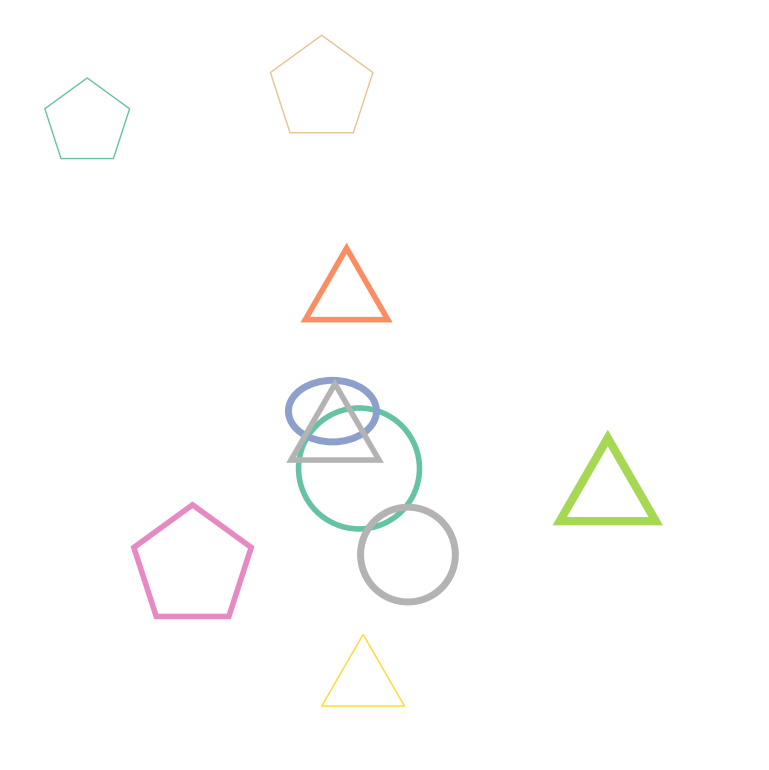[{"shape": "pentagon", "thickness": 0.5, "radius": 0.29, "center": [0.113, 0.841]}, {"shape": "circle", "thickness": 2, "radius": 0.39, "center": [0.466, 0.392]}, {"shape": "triangle", "thickness": 2, "radius": 0.31, "center": [0.45, 0.616]}, {"shape": "oval", "thickness": 2.5, "radius": 0.29, "center": [0.432, 0.466]}, {"shape": "pentagon", "thickness": 2, "radius": 0.4, "center": [0.25, 0.264]}, {"shape": "triangle", "thickness": 3, "radius": 0.36, "center": [0.789, 0.359]}, {"shape": "triangle", "thickness": 0.5, "radius": 0.31, "center": [0.472, 0.114]}, {"shape": "pentagon", "thickness": 0.5, "radius": 0.35, "center": [0.418, 0.884]}, {"shape": "triangle", "thickness": 2, "radius": 0.33, "center": [0.435, 0.436]}, {"shape": "circle", "thickness": 2.5, "radius": 0.31, "center": [0.53, 0.28]}]